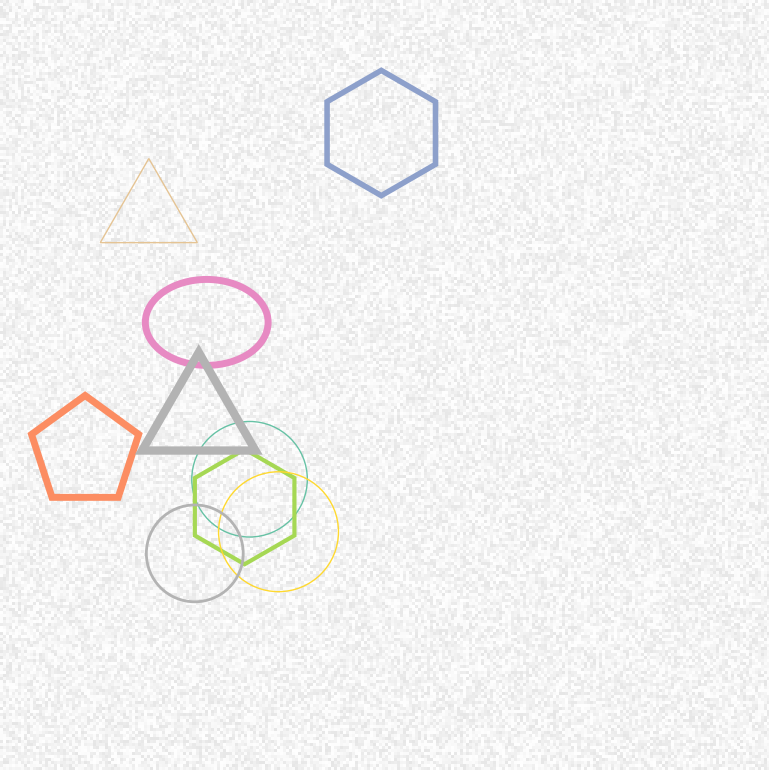[{"shape": "circle", "thickness": 0.5, "radius": 0.38, "center": [0.324, 0.378]}, {"shape": "pentagon", "thickness": 2.5, "radius": 0.37, "center": [0.111, 0.413]}, {"shape": "hexagon", "thickness": 2, "radius": 0.41, "center": [0.495, 0.827]}, {"shape": "oval", "thickness": 2.5, "radius": 0.4, "center": [0.268, 0.581]}, {"shape": "hexagon", "thickness": 1.5, "radius": 0.37, "center": [0.318, 0.342]}, {"shape": "circle", "thickness": 0.5, "radius": 0.39, "center": [0.362, 0.309]}, {"shape": "triangle", "thickness": 0.5, "radius": 0.36, "center": [0.193, 0.721]}, {"shape": "triangle", "thickness": 3, "radius": 0.42, "center": [0.258, 0.457]}, {"shape": "circle", "thickness": 1, "radius": 0.31, "center": [0.253, 0.281]}]